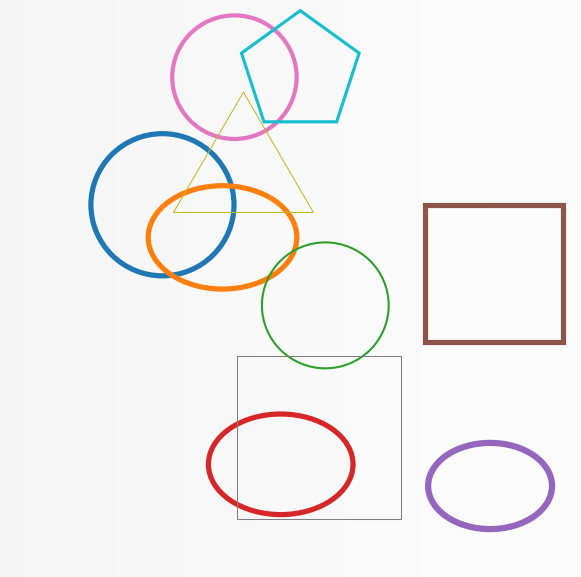[{"shape": "circle", "thickness": 2.5, "radius": 0.62, "center": [0.28, 0.645]}, {"shape": "oval", "thickness": 2.5, "radius": 0.64, "center": [0.383, 0.588]}, {"shape": "circle", "thickness": 1, "radius": 0.55, "center": [0.56, 0.47]}, {"shape": "oval", "thickness": 2.5, "radius": 0.62, "center": [0.483, 0.195]}, {"shape": "oval", "thickness": 3, "radius": 0.53, "center": [0.843, 0.158]}, {"shape": "square", "thickness": 2.5, "radius": 0.59, "center": [0.849, 0.526]}, {"shape": "circle", "thickness": 2, "radius": 0.54, "center": [0.403, 0.866]}, {"shape": "square", "thickness": 0.5, "radius": 0.71, "center": [0.549, 0.241]}, {"shape": "triangle", "thickness": 0.5, "radius": 0.69, "center": [0.419, 0.701]}, {"shape": "pentagon", "thickness": 1.5, "radius": 0.53, "center": [0.517, 0.874]}]